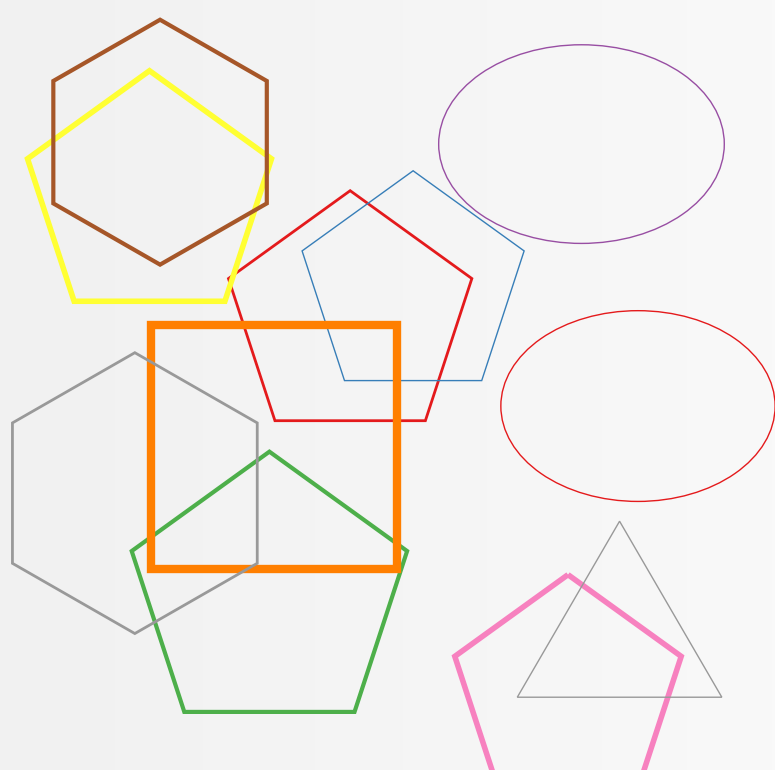[{"shape": "pentagon", "thickness": 1, "radius": 0.83, "center": [0.452, 0.587]}, {"shape": "oval", "thickness": 0.5, "radius": 0.88, "center": [0.823, 0.473]}, {"shape": "pentagon", "thickness": 0.5, "radius": 0.75, "center": [0.533, 0.628]}, {"shape": "pentagon", "thickness": 1.5, "radius": 0.93, "center": [0.348, 0.227]}, {"shape": "oval", "thickness": 0.5, "radius": 0.92, "center": [0.75, 0.813]}, {"shape": "square", "thickness": 3, "radius": 0.79, "center": [0.354, 0.42]}, {"shape": "pentagon", "thickness": 2, "radius": 0.83, "center": [0.193, 0.743]}, {"shape": "hexagon", "thickness": 1.5, "radius": 0.8, "center": [0.207, 0.815]}, {"shape": "pentagon", "thickness": 2, "radius": 0.77, "center": [0.733, 0.1]}, {"shape": "hexagon", "thickness": 1, "radius": 0.91, "center": [0.174, 0.36]}, {"shape": "triangle", "thickness": 0.5, "radius": 0.76, "center": [0.799, 0.171]}]